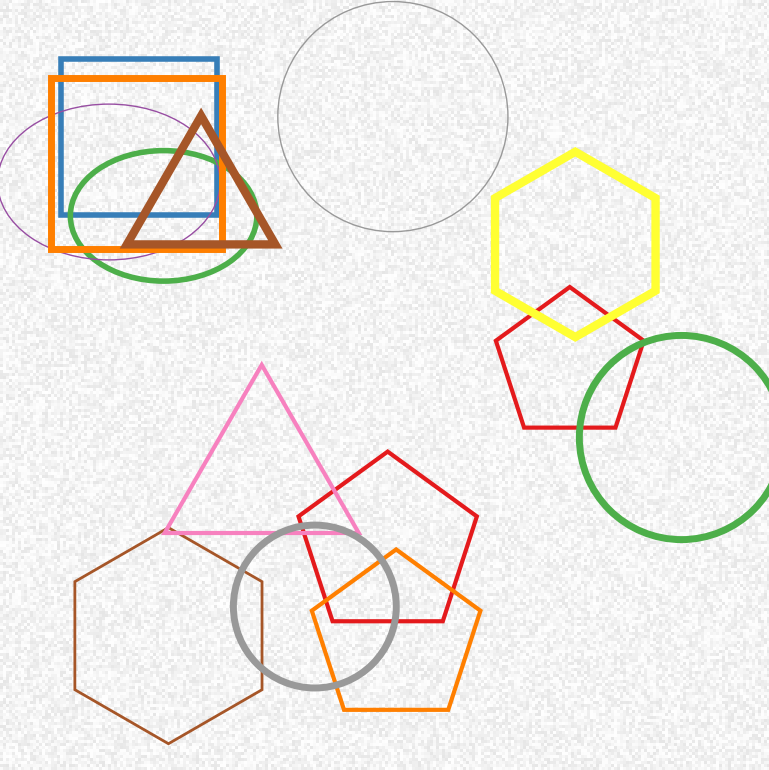[{"shape": "pentagon", "thickness": 1.5, "radius": 0.61, "center": [0.503, 0.292]}, {"shape": "pentagon", "thickness": 1.5, "radius": 0.5, "center": [0.74, 0.526]}, {"shape": "square", "thickness": 2, "radius": 0.51, "center": [0.181, 0.822]}, {"shape": "oval", "thickness": 2, "radius": 0.61, "center": [0.212, 0.72]}, {"shape": "circle", "thickness": 2.5, "radius": 0.66, "center": [0.885, 0.432]}, {"shape": "oval", "thickness": 0.5, "radius": 0.72, "center": [0.141, 0.764]}, {"shape": "pentagon", "thickness": 1.5, "radius": 0.58, "center": [0.514, 0.171]}, {"shape": "square", "thickness": 2.5, "radius": 0.56, "center": [0.177, 0.787]}, {"shape": "hexagon", "thickness": 3, "radius": 0.6, "center": [0.747, 0.683]}, {"shape": "hexagon", "thickness": 1, "radius": 0.7, "center": [0.219, 0.174]}, {"shape": "triangle", "thickness": 3, "radius": 0.56, "center": [0.261, 0.738]}, {"shape": "triangle", "thickness": 1.5, "radius": 0.73, "center": [0.34, 0.381]}, {"shape": "circle", "thickness": 0.5, "radius": 0.75, "center": [0.51, 0.849]}, {"shape": "circle", "thickness": 2.5, "radius": 0.53, "center": [0.409, 0.212]}]